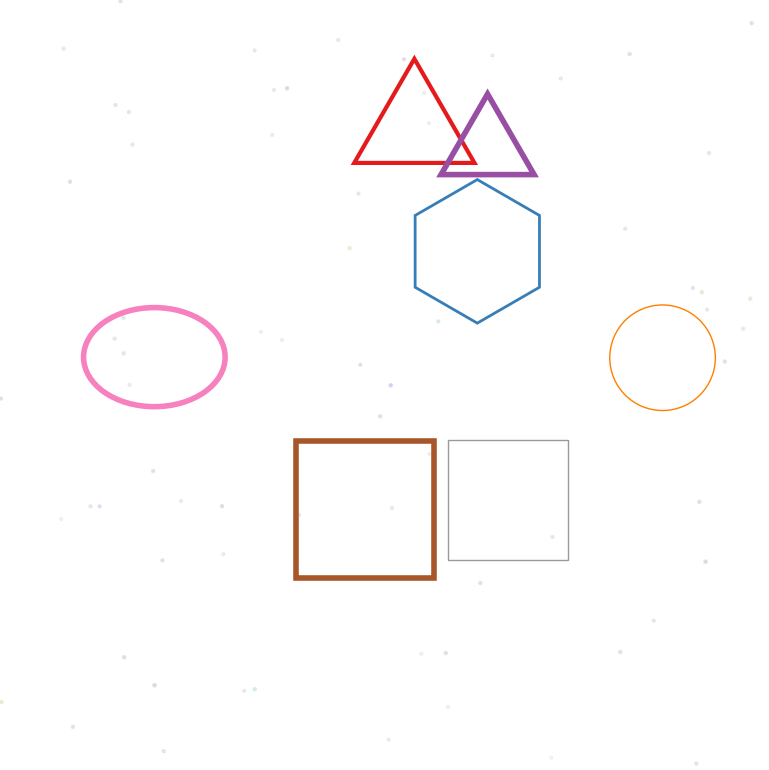[{"shape": "triangle", "thickness": 1.5, "radius": 0.45, "center": [0.538, 0.833]}, {"shape": "hexagon", "thickness": 1, "radius": 0.47, "center": [0.62, 0.674]}, {"shape": "triangle", "thickness": 2, "radius": 0.35, "center": [0.633, 0.808]}, {"shape": "circle", "thickness": 0.5, "radius": 0.34, "center": [0.86, 0.535]}, {"shape": "square", "thickness": 2, "radius": 0.45, "center": [0.474, 0.338]}, {"shape": "oval", "thickness": 2, "radius": 0.46, "center": [0.2, 0.536]}, {"shape": "square", "thickness": 0.5, "radius": 0.39, "center": [0.66, 0.35]}]